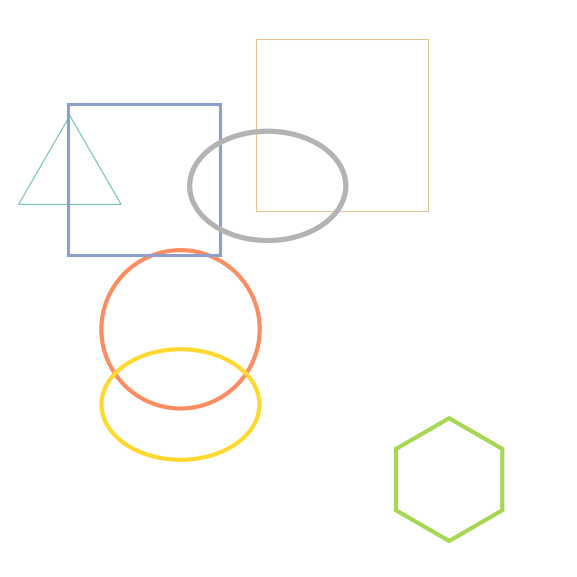[{"shape": "triangle", "thickness": 0.5, "radius": 0.51, "center": [0.121, 0.696]}, {"shape": "circle", "thickness": 2, "radius": 0.69, "center": [0.313, 0.429]}, {"shape": "square", "thickness": 1.5, "radius": 0.66, "center": [0.249, 0.688]}, {"shape": "hexagon", "thickness": 2, "radius": 0.53, "center": [0.778, 0.169]}, {"shape": "oval", "thickness": 2, "radius": 0.68, "center": [0.312, 0.299]}, {"shape": "square", "thickness": 0.5, "radius": 0.75, "center": [0.592, 0.782]}, {"shape": "oval", "thickness": 2.5, "radius": 0.68, "center": [0.464, 0.677]}]